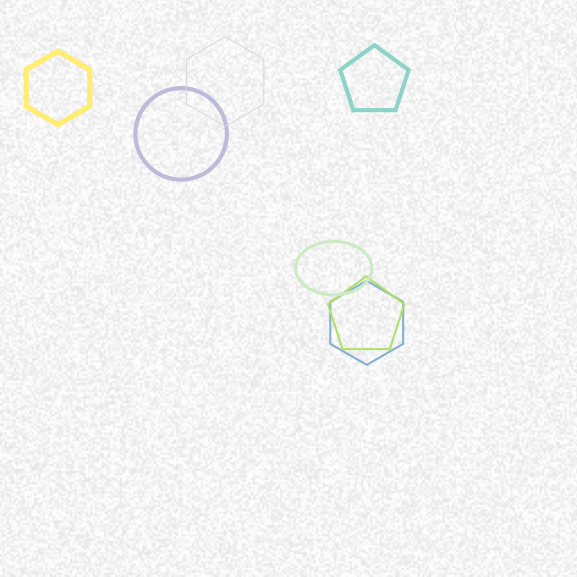[{"shape": "pentagon", "thickness": 2, "radius": 0.31, "center": [0.648, 0.859]}, {"shape": "circle", "thickness": 2, "radius": 0.4, "center": [0.314, 0.767]}, {"shape": "hexagon", "thickness": 1, "radius": 0.36, "center": [0.635, 0.44]}, {"shape": "pentagon", "thickness": 1, "radius": 0.35, "center": [0.634, 0.451]}, {"shape": "hexagon", "thickness": 0.5, "radius": 0.39, "center": [0.39, 0.858]}, {"shape": "oval", "thickness": 1.5, "radius": 0.33, "center": [0.578, 0.535]}, {"shape": "hexagon", "thickness": 2.5, "radius": 0.32, "center": [0.1, 0.847]}]